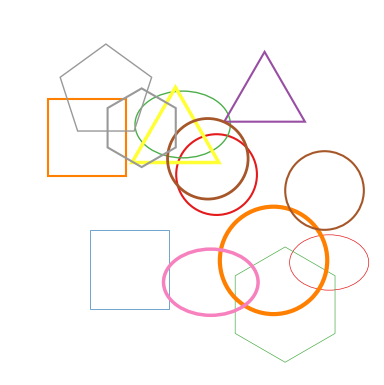[{"shape": "circle", "thickness": 1.5, "radius": 0.52, "center": [0.563, 0.547]}, {"shape": "oval", "thickness": 0.5, "radius": 0.51, "center": [0.855, 0.318]}, {"shape": "square", "thickness": 0.5, "radius": 0.51, "center": [0.336, 0.299]}, {"shape": "hexagon", "thickness": 0.5, "radius": 0.75, "center": [0.741, 0.209]}, {"shape": "oval", "thickness": 1, "radius": 0.62, "center": [0.475, 0.677]}, {"shape": "triangle", "thickness": 1.5, "radius": 0.6, "center": [0.687, 0.744]}, {"shape": "square", "thickness": 1.5, "radius": 0.5, "center": [0.227, 0.643]}, {"shape": "circle", "thickness": 3, "radius": 0.7, "center": [0.71, 0.324]}, {"shape": "triangle", "thickness": 2.5, "radius": 0.65, "center": [0.456, 0.643]}, {"shape": "circle", "thickness": 2, "radius": 0.52, "center": [0.54, 0.588]}, {"shape": "circle", "thickness": 1.5, "radius": 0.51, "center": [0.843, 0.505]}, {"shape": "oval", "thickness": 2.5, "radius": 0.61, "center": [0.548, 0.267]}, {"shape": "hexagon", "thickness": 1.5, "radius": 0.51, "center": [0.368, 0.668]}, {"shape": "pentagon", "thickness": 1, "radius": 0.62, "center": [0.275, 0.761]}]